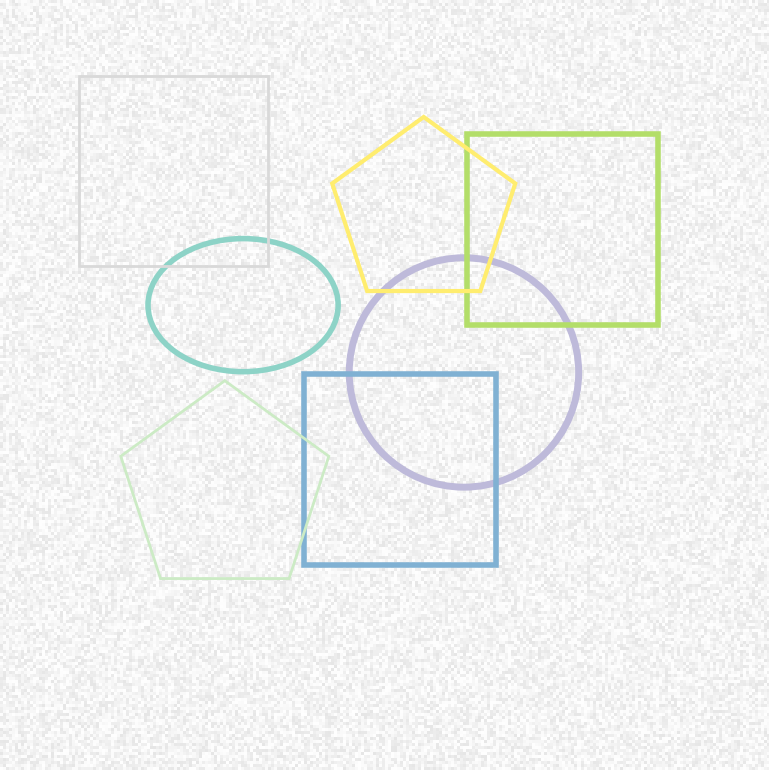[{"shape": "oval", "thickness": 2, "radius": 0.62, "center": [0.316, 0.604]}, {"shape": "circle", "thickness": 2.5, "radius": 0.74, "center": [0.603, 0.516]}, {"shape": "square", "thickness": 2, "radius": 0.62, "center": [0.519, 0.39]}, {"shape": "square", "thickness": 2, "radius": 0.62, "center": [0.73, 0.702]}, {"shape": "square", "thickness": 1, "radius": 0.62, "center": [0.225, 0.778]}, {"shape": "pentagon", "thickness": 1, "radius": 0.71, "center": [0.292, 0.364]}, {"shape": "pentagon", "thickness": 1.5, "radius": 0.62, "center": [0.55, 0.723]}]